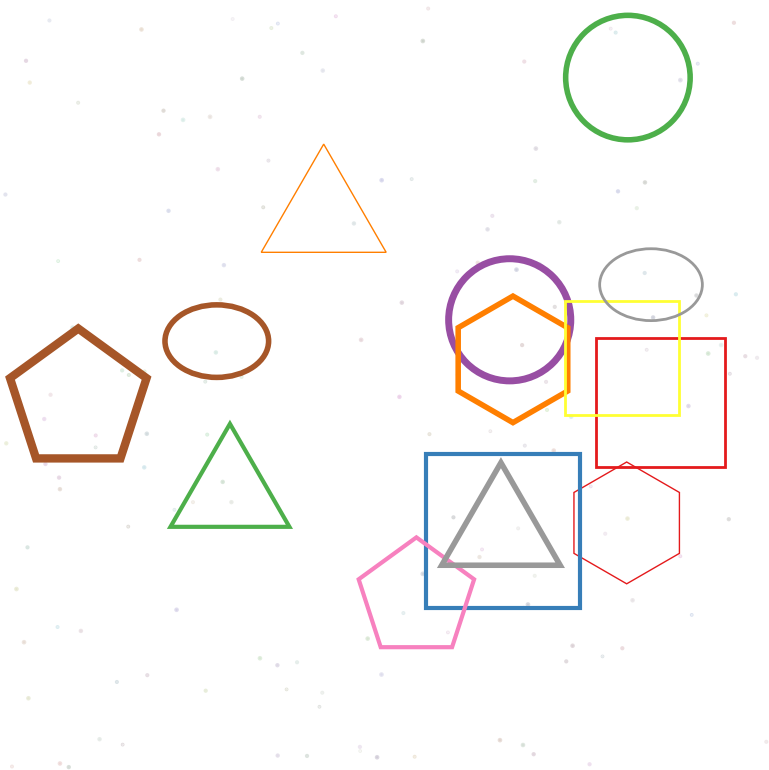[{"shape": "hexagon", "thickness": 0.5, "radius": 0.4, "center": [0.814, 0.321]}, {"shape": "square", "thickness": 1, "radius": 0.42, "center": [0.858, 0.477]}, {"shape": "square", "thickness": 1.5, "radius": 0.5, "center": [0.654, 0.31]}, {"shape": "circle", "thickness": 2, "radius": 0.4, "center": [0.815, 0.899]}, {"shape": "triangle", "thickness": 1.5, "radius": 0.45, "center": [0.299, 0.36]}, {"shape": "circle", "thickness": 2.5, "radius": 0.4, "center": [0.662, 0.585]}, {"shape": "hexagon", "thickness": 2, "radius": 0.41, "center": [0.666, 0.533]}, {"shape": "triangle", "thickness": 0.5, "radius": 0.47, "center": [0.42, 0.719]}, {"shape": "square", "thickness": 1, "radius": 0.37, "center": [0.808, 0.535]}, {"shape": "oval", "thickness": 2, "radius": 0.34, "center": [0.282, 0.557]}, {"shape": "pentagon", "thickness": 3, "radius": 0.47, "center": [0.102, 0.48]}, {"shape": "pentagon", "thickness": 1.5, "radius": 0.39, "center": [0.541, 0.223]}, {"shape": "triangle", "thickness": 2, "radius": 0.44, "center": [0.651, 0.31]}, {"shape": "oval", "thickness": 1, "radius": 0.33, "center": [0.845, 0.63]}]